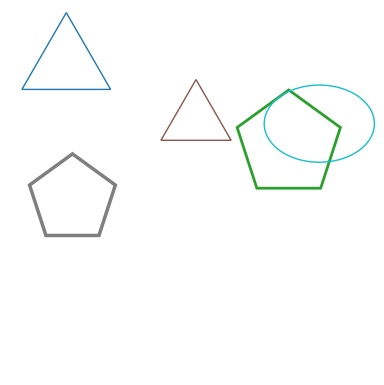[{"shape": "triangle", "thickness": 1, "radius": 0.66, "center": [0.172, 0.834]}, {"shape": "pentagon", "thickness": 2, "radius": 0.71, "center": [0.75, 0.625]}, {"shape": "triangle", "thickness": 1, "radius": 0.53, "center": [0.509, 0.688]}, {"shape": "pentagon", "thickness": 2.5, "radius": 0.59, "center": [0.188, 0.483]}, {"shape": "oval", "thickness": 1, "radius": 0.72, "center": [0.829, 0.679]}]